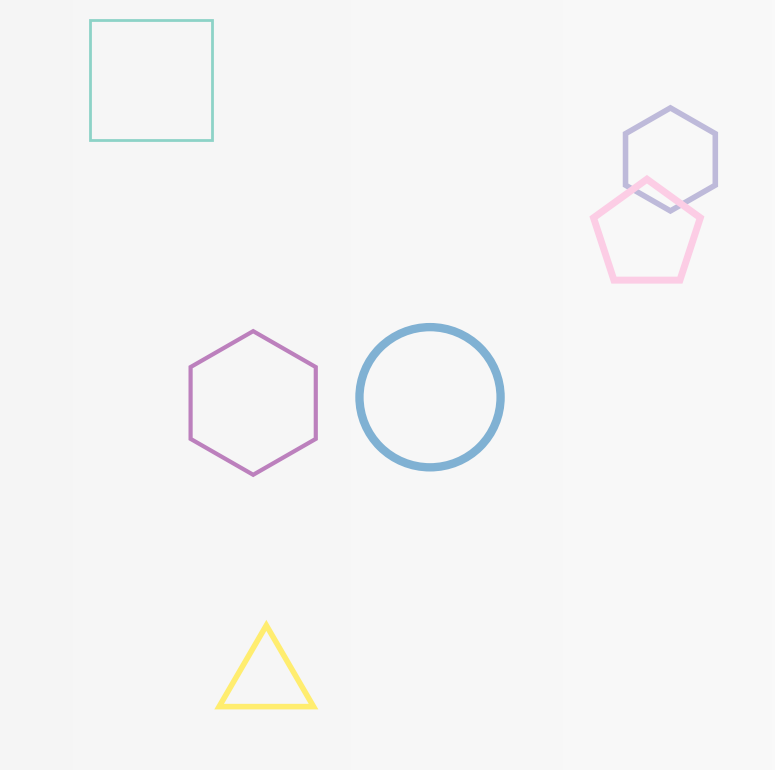[{"shape": "square", "thickness": 1, "radius": 0.39, "center": [0.195, 0.896]}, {"shape": "hexagon", "thickness": 2, "radius": 0.33, "center": [0.865, 0.793]}, {"shape": "circle", "thickness": 3, "radius": 0.46, "center": [0.555, 0.484]}, {"shape": "pentagon", "thickness": 2.5, "radius": 0.36, "center": [0.835, 0.695]}, {"shape": "hexagon", "thickness": 1.5, "radius": 0.47, "center": [0.327, 0.477]}, {"shape": "triangle", "thickness": 2, "radius": 0.35, "center": [0.344, 0.117]}]